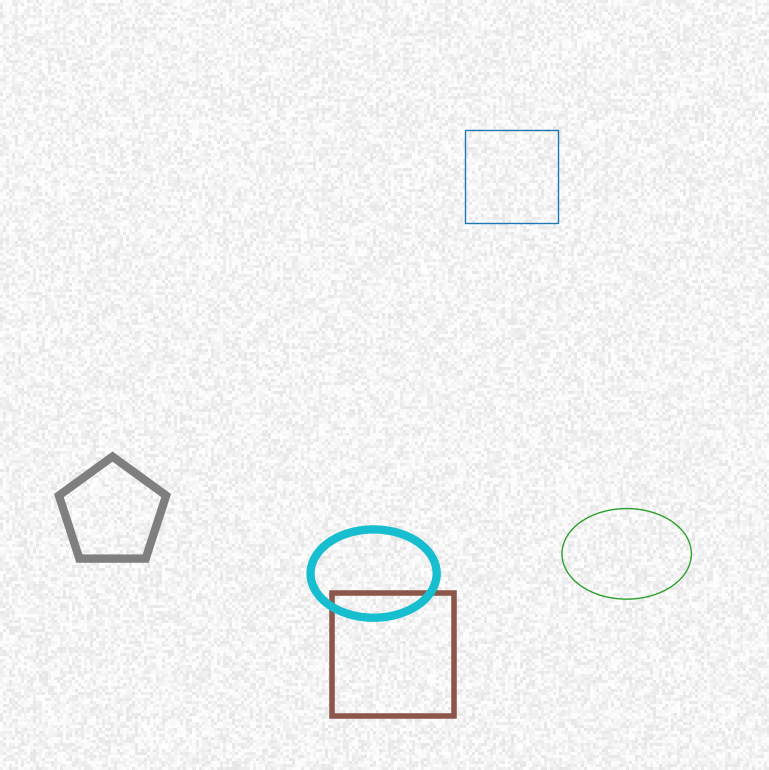[{"shape": "square", "thickness": 0.5, "radius": 0.3, "center": [0.664, 0.771]}, {"shape": "oval", "thickness": 0.5, "radius": 0.42, "center": [0.814, 0.281]}, {"shape": "square", "thickness": 2, "radius": 0.4, "center": [0.51, 0.15]}, {"shape": "pentagon", "thickness": 3, "radius": 0.37, "center": [0.146, 0.334]}, {"shape": "oval", "thickness": 3, "radius": 0.41, "center": [0.485, 0.255]}]